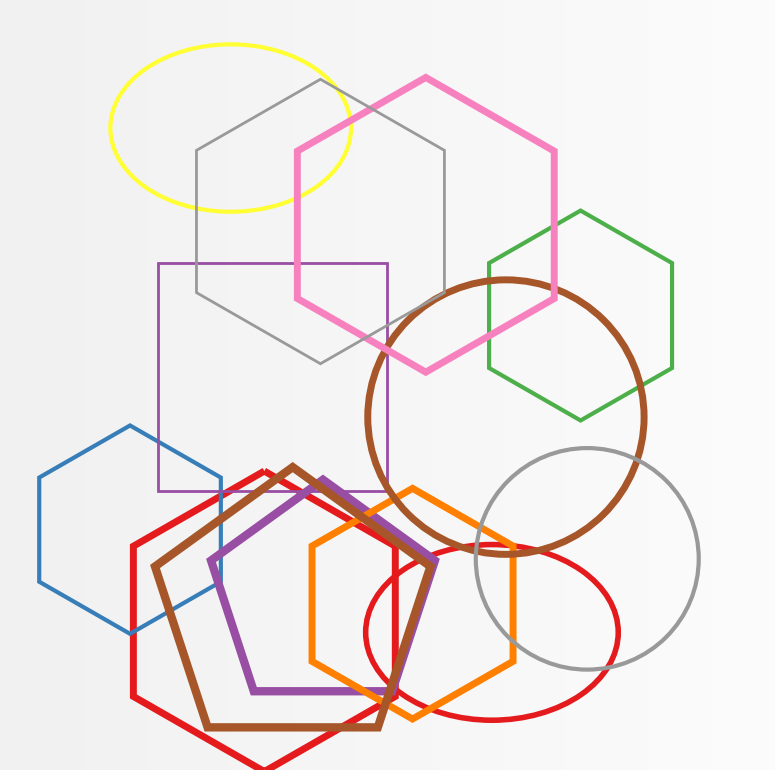[{"shape": "oval", "thickness": 2, "radius": 0.81, "center": [0.635, 0.179]}, {"shape": "hexagon", "thickness": 2.5, "radius": 0.98, "center": [0.341, 0.193]}, {"shape": "hexagon", "thickness": 1.5, "radius": 0.68, "center": [0.168, 0.312]}, {"shape": "hexagon", "thickness": 1.5, "radius": 0.68, "center": [0.749, 0.59]}, {"shape": "square", "thickness": 1, "radius": 0.74, "center": [0.352, 0.511]}, {"shape": "pentagon", "thickness": 3, "radius": 0.76, "center": [0.417, 0.225]}, {"shape": "hexagon", "thickness": 2.5, "radius": 0.75, "center": [0.532, 0.216]}, {"shape": "oval", "thickness": 1.5, "radius": 0.78, "center": [0.298, 0.834]}, {"shape": "pentagon", "thickness": 3, "radius": 0.93, "center": [0.378, 0.207]}, {"shape": "circle", "thickness": 2.5, "radius": 0.89, "center": [0.653, 0.458]}, {"shape": "hexagon", "thickness": 2.5, "radius": 0.96, "center": [0.549, 0.708]}, {"shape": "circle", "thickness": 1.5, "radius": 0.72, "center": [0.758, 0.274]}, {"shape": "hexagon", "thickness": 1, "radius": 0.92, "center": [0.413, 0.712]}]